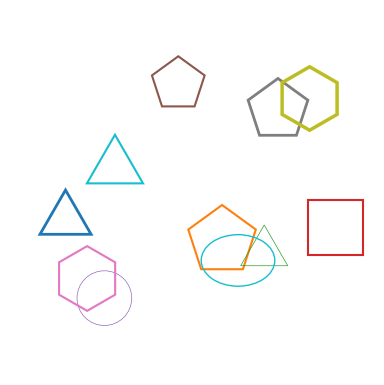[{"shape": "triangle", "thickness": 2, "radius": 0.38, "center": [0.17, 0.43]}, {"shape": "pentagon", "thickness": 1.5, "radius": 0.46, "center": [0.577, 0.375]}, {"shape": "triangle", "thickness": 0.5, "radius": 0.35, "center": [0.686, 0.345]}, {"shape": "square", "thickness": 1.5, "radius": 0.36, "center": [0.872, 0.409]}, {"shape": "circle", "thickness": 0.5, "radius": 0.36, "center": [0.271, 0.226]}, {"shape": "pentagon", "thickness": 1.5, "radius": 0.36, "center": [0.463, 0.782]}, {"shape": "hexagon", "thickness": 1.5, "radius": 0.42, "center": [0.226, 0.277]}, {"shape": "pentagon", "thickness": 2, "radius": 0.41, "center": [0.722, 0.715]}, {"shape": "hexagon", "thickness": 2.5, "radius": 0.41, "center": [0.804, 0.744]}, {"shape": "oval", "thickness": 1, "radius": 0.48, "center": [0.618, 0.324]}, {"shape": "triangle", "thickness": 1.5, "radius": 0.42, "center": [0.299, 0.566]}]